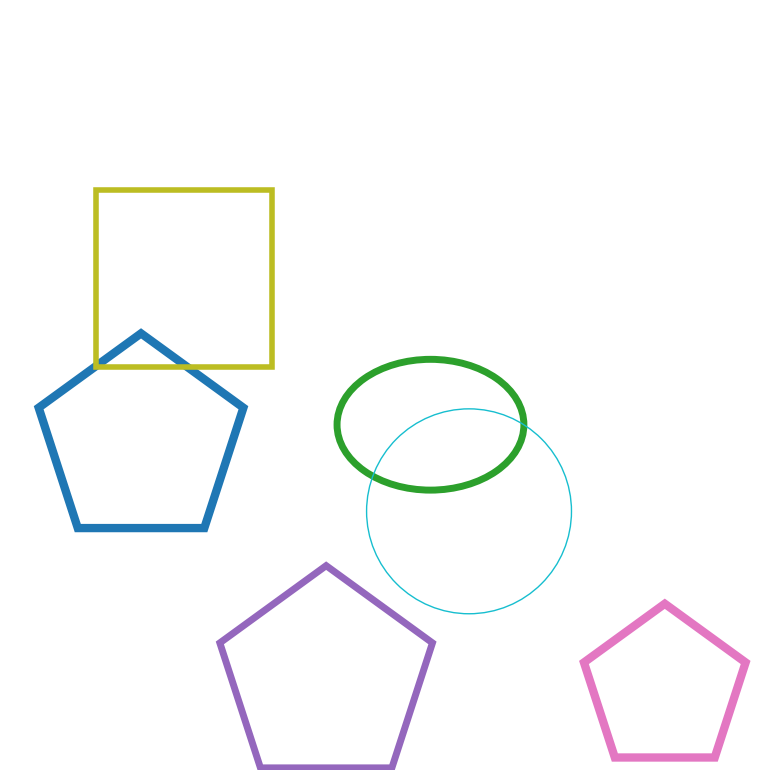[{"shape": "pentagon", "thickness": 3, "radius": 0.7, "center": [0.183, 0.427]}, {"shape": "oval", "thickness": 2.5, "radius": 0.61, "center": [0.559, 0.448]}, {"shape": "pentagon", "thickness": 2.5, "radius": 0.73, "center": [0.424, 0.12]}, {"shape": "pentagon", "thickness": 3, "radius": 0.55, "center": [0.863, 0.106]}, {"shape": "square", "thickness": 2, "radius": 0.57, "center": [0.239, 0.638]}, {"shape": "circle", "thickness": 0.5, "radius": 0.67, "center": [0.609, 0.336]}]